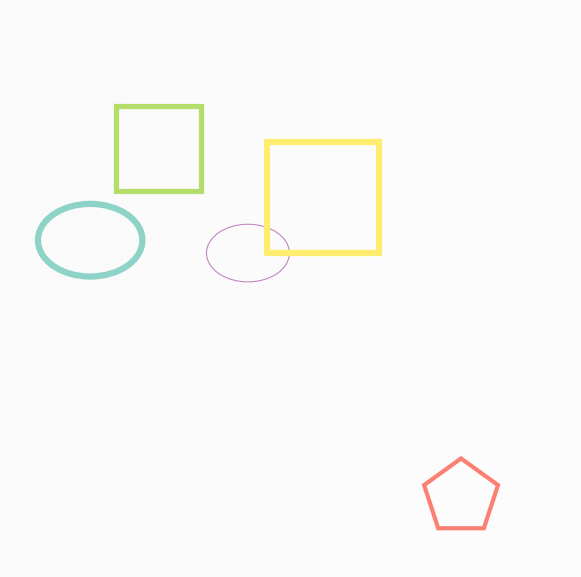[{"shape": "oval", "thickness": 3, "radius": 0.45, "center": [0.155, 0.583]}, {"shape": "pentagon", "thickness": 2, "radius": 0.33, "center": [0.793, 0.138]}, {"shape": "square", "thickness": 2.5, "radius": 0.37, "center": [0.273, 0.742]}, {"shape": "oval", "thickness": 0.5, "radius": 0.36, "center": [0.427, 0.561]}, {"shape": "square", "thickness": 3, "radius": 0.48, "center": [0.555, 0.658]}]